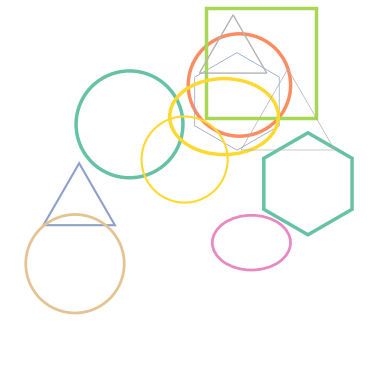[{"shape": "circle", "thickness": 2.5, "radius": 0.69, "center": [0.336, 0.677]}, {"shape": "hexagon", "thickness": 2.5, "radius": 0.66, "center": [0.8, 0.523]}, {"shape": "circle", "thickness": 2.5, "radius": 0.66, "center": [0.622, 0.779]}, {"shape": "triangle", "thickness": 1.5, "radius": 0.54, "center": [0.206, 0.469]}, {"shape": "hexagon", "thickness": 0.5, "radius": 0.63, "center": [0.616, 0.737]}, {"shape": "oval", "thickness": 2, "radius": 0.51, "center": [0.653, 0.37]}, {"shape": "square", "thickness": 2.5, "radius": 0.72, "center": [0.677, 0.837]}, {"shape": "circle", "thickness": 1.5, "radius": 0.56, "center": [0.48, 0.586]}, {"shape": "oval", "thickness": 2.5, "radius": 0.71, "center": [0.582, 0.697]}, {"shape": "circle", "thickness": 2, "radius": 0.64, "center": [0.195, 0.315]}, {"shape": "triangle", "thickness": 0.5, "radius": 0.7, "center": [0.748, 0.681]}, {"shape": "triangle", "thickness": 1, "radius": 0.5, "center": [0.605, 0.861]}]